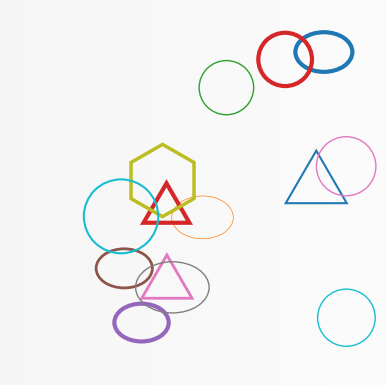[{"shape": "triangle", "thickness": 1.5, "radius": 0.45, "center": [0.816, 0.518]}, {"shape": "oval", "thickness": 3, "radius": 0.37, "center": [0.836, 0.865]}, {"shape": "oval", "thickness": 0.5, "radius": 0.4, "center": [0.523, 0.435]}, {"shape": "circle", "thickness": 1, "radius": 0.35, "center": [0.584, 0.772]}, {"shape": "circle", "thickness": 3, "radius": 0.35, "center": [0.736, 0.846]}, {"shape": "triangle", "thickness": 3, "radius": 0.34, "center": [0.43, 0.456]}, {"shape": "oval", "thickness": 3, "radius": 0.35, "center": [0.365, 0.162]}, {"shape": "oval", "thickness": 2, "radius": 0.36, "center": [0.321, 0.303]}, {"shape": "circle", "thickness": 1, "radius": 0.38, "center": [0.893, 0.568]}, {"shape": "triangle", "thickness": 2, "radius": 0.37, "center": [0.431, 0.263]}, {"shape": "oval", "thickness": 1, "radius": 0.47, "center": [0.445, 0.254]}, {"shape": "hexagon", "thickness": 2.5, "radius": 0.47, "center": [0.419, 0.531]}, {"shape": "circle", "thickness": 1, "radius": 0.37, "center": [0.894, 0.175]}, {"shape": "circle", "thickness": 1.5, "radius": 0.48, "center": [0.312, 0.438]}]